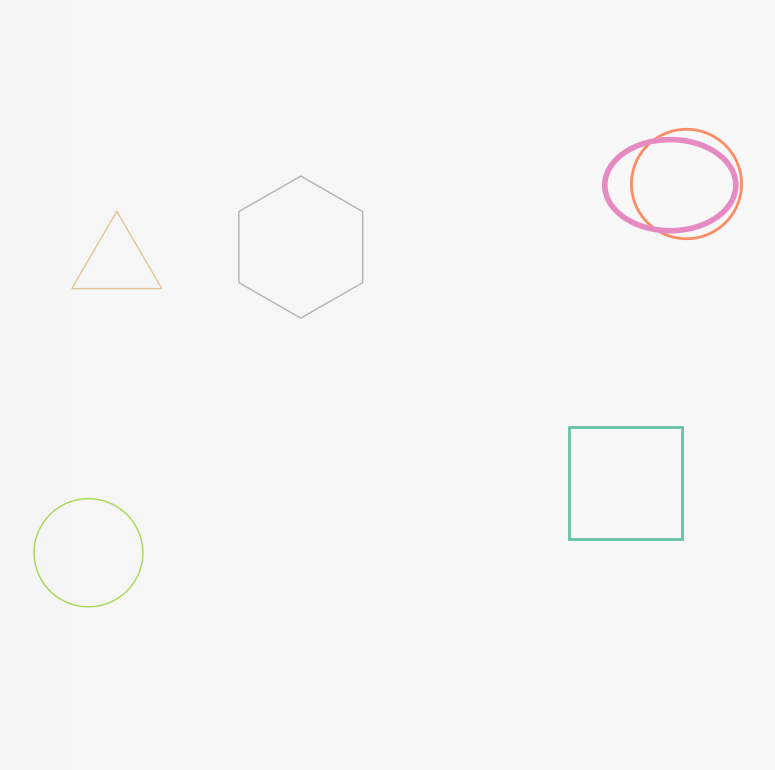[{"shape": "square", "thickness": 1, "radius": 0.36, "center": [0.807, 0.373]}, {"shape": "circle", "thickness": 1, "radius": 0.36, "center": [0.886, 0.761]}, {"shape": "oval", "thickness": 2, "radius": 0.42, "center": [0.865, 0.76]}, {"shape": "circle", "thickness": 0.5, "radius": 0.35, "center": [0.114, 0.282]}, {"shape": "triangle", "thickness": 0.5, "radius": 0.34, "center": [0.151, 0.659]}, {"shape": "hexagon", "thickness": 0.5, "radius": 0.46, "center": [0.388, 0.679]}]